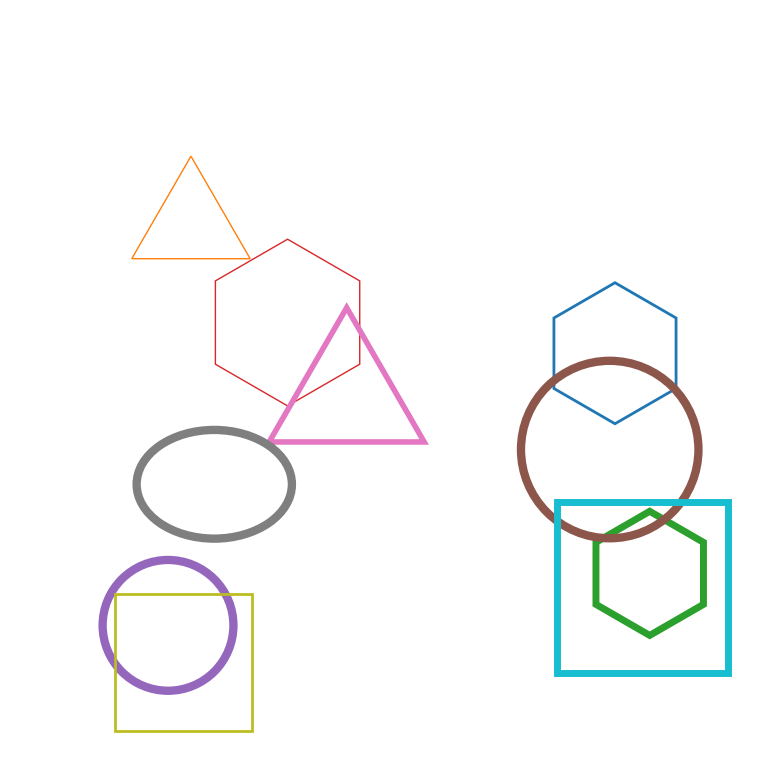[{"shape": "hexagon", "thickness": 1, "radius": 0.46, "center": [0.799, 0.541]}, {"shape": "triangle", "thickness": 0.5, "radius": 0.44, "center": [0.248, 0.708]}, {"shape": "hexagon", "thickness": 2.5, "radius": 0.4, "center": [0.844, 0.255]}, {"shape": "hexagon", "thickness": 0.5, "radius": 0.54, "center": [0.373, 0.581]}, {"shape": "circle", "thickness": 3, "radius": 0.42, "center": [0.218, 0.188]}, {"shape": "circle", "thickness": 3, "radius": 0.58, "center": [0.792, 0.416]}, {"shape": "triangle", "thickness": 2, "radius": 0.58, "center": [0.45, 0.484]}, {"shape": "oval", "thickness": 3, "radius": 0.5, "center": [0.278, 0.371]}, {"shape": "square", "thickness": 1, "radius": 0.44, "center": [0.239, 0.139]}, {"shape": "square", "thickness": 2.5, "radius": 0.55, "center": [0.834, 0.237]}]